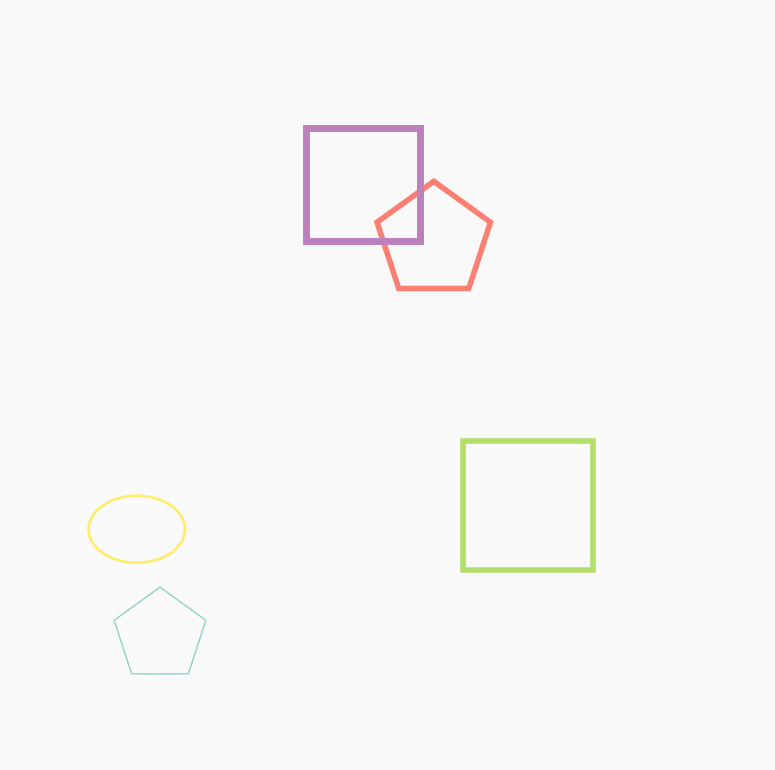[{"shape": "pentagon", "thickness": 0.5, "radius": 0.31, "center": [0.206, 0.175]}, {"shape": "pentagon", "thickness": 2, "radius": 0.38, "center": [0.56, 0.688]}, {"shape": "square", "thickness": 2, "radius": 0.42, "center": [0.681, 0.343]}, {"shape": "square", "thickness": 2.5, "radius": 0.37, "center": [0.468, 0.761]}, {"shape": "oval", "thickness": 1, "radius": 0.31, "center": [0.177, 0.313]}]